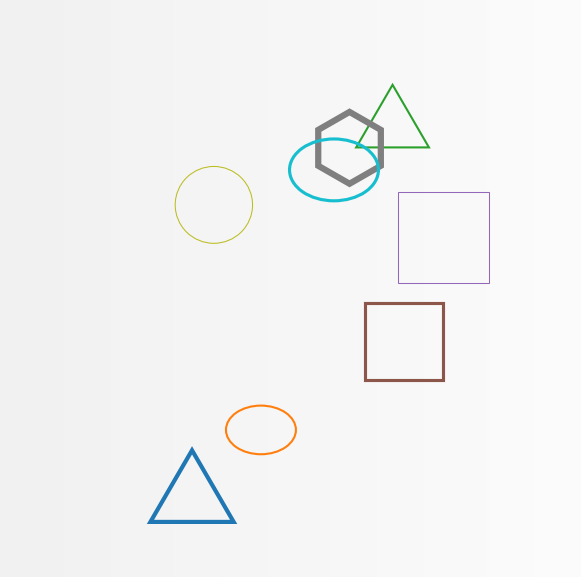[{"shape": "triangle", "thickness": 2, "radius": 0.41, "center": [0.33, 0.137]}, {"shape": "oval", "thickness": 1, "radius": 0.3, "center": [0.449, 0.255]}, {"shape": "triangle", "thickness": 1, "radius": 0.36, "center": [0.675, 0.78]}, {"shape": "square", "thickness": 0.5, "radius": 0.39, "center": [0.763, 0.588]}, {"shape": "square", "thickness": 1.5, "radius": 0.33, "center": [0.695, 0.408]}, {"shape": "hexagon", "thickness": 3, "radius": 0.31, "center": [0.601, 0.743]}, {"shape": "circle", "thickness": 0.5, "radius": 0.33, "center": [0.368, 0.644]}, {"shape": "oval", "thickness": 1.5, "radius": 0.38, "center": [0.575, 0.705]}]